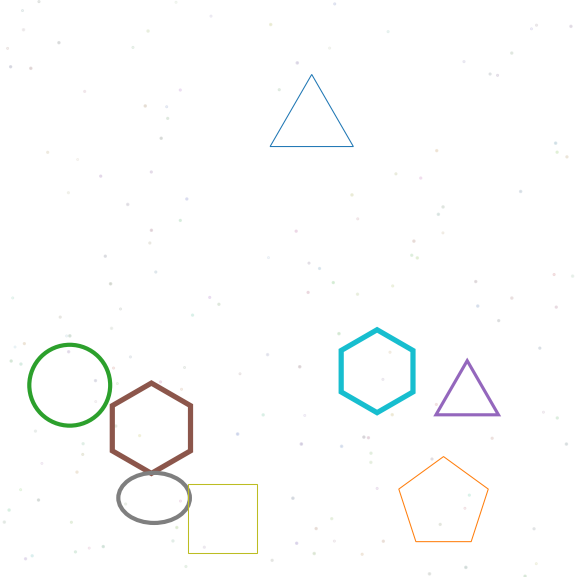[{"shape": "triangle", "thickness": 0.5, "radius": 0.42, "center": [0.54, 0.787]}, {"shape": "pentagon", "thickness": 0.5, "radius": 0.41, "center": [0.768, 0.127]}, {"shape": "circle", "thickness": 2, "radius": 0.35, "center": [0.121, 0.332]}, {"shape": "triangle", "thickness": 1.5, "radius": 0.31, "center": [0.809, 0.312]}, {"shape": "hexagon", "thickness": 2.5, "radius": 0.39, "center": [0.262, 0.258]}, {"shape": "oval", "thickness": 2, "radius": 0.31, "center": [0.267, 0.137]}, {"shape": "square", "thickness": 0.5, "radius": 0.3, "center": [0.385, 0.101]}, {"shape": "hexagon", "thickness": 2.5, "radius": 0.36, "center": [0.653, 0.356]}]